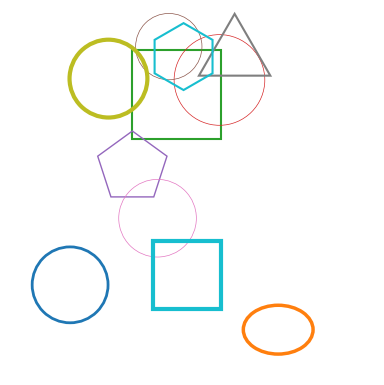[{"shape": "circle", "thickness": 2, "radius": 0.49, "center": [0.182, 0.26]}, {"shape": "oval", "thickness": 2.5, "radius": 0.45, "center": [0.723, 0.144]}, {"shape": "square", "thickness": 1.5, "radius": 0.58, "center": [0.458, 0.754]}, {"shape": "circle", "thickness": 0.5, "radius": 0.59, "center": [0.57, 0.792]}, {"shape": "pentagon", "thickness": 1, "radius": 0.47, "center": [0.344, 0.565]}, {"shape": "circle", "thickness": 0.5, "radius": 0.43, "center": [0.438, 0.879]}, {"shape": "circle", "thickness": 0.5, "radius": 0.5, "center": [0.409, 0.433]}, {"shape": "triangle", "thickness": 1.5, "radius": 0.54, "center": [0.609, 0.857]}, {"shape": "circle", "thickness": 3, "radius": 0.51, "center": [0.282, 0.796]}, {"shape": "square", "thickness": 3, "radius": 0.44, "center": [0.486, 0.285]}, {"shape": "hexagon", "thickness": 1.5, "radius": 0.43, "center": [0.477, 0.853]}]